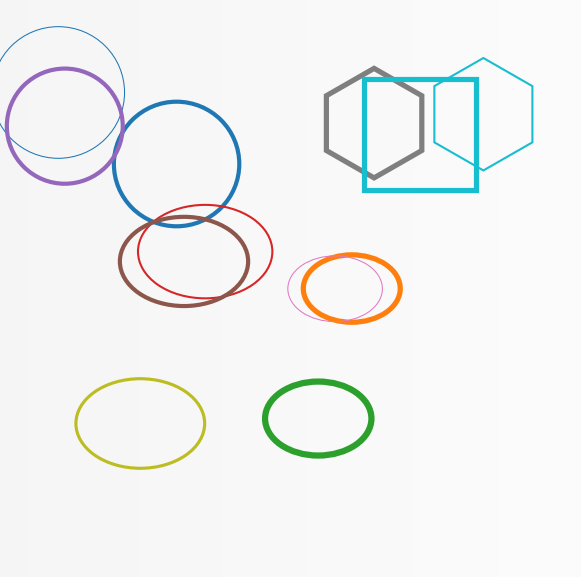[{"shape": "circle", "thickness": 2, "radius": 0.54, "center": [0.304, 0.715]}, {"shape": "circle", "thickness": 0.5, "radius": 0.57, "center": [0.1, 0.839]}, {"shape": "oval", "thickness": 2.5, "radius": 0.42, "center": [0.605, 0.499]}, {"shape": "oval", "thickness": 3, "radius": 0.46, "center": [0.548, 0.274]}, {"shape": "oval", "thickness": 1, "radius": 0.58, "center": [0.353, 0.563]}, {"shape": "circle", "thickness": 2, "radius": 0.5, "center": [0.111, 0.781]}, {"shape": "oval", "thickness": 2, "radius": 0.55, "center": [0.317, 0.546]}, {"shape": "oval", "thickness": 0.5, "radius": 0.41, "center": [0.577, 0.499]}, {"shape": "hexagon", "thickness": 2.5, "radius": 0.47, "center": [0.644, 0.786]}, {"shape": "oval", "thickness": 1.5, "radius": 0.55, "center": [0.241, 0.266]}, {"shape": "square", "thickness": 2.5, "radius": 0.48, "center": [0.722, 0.767]}, {"shape": "hexagon", "thickness": 1, "radius": 0.49, "center": [0.832, 0.801]}]